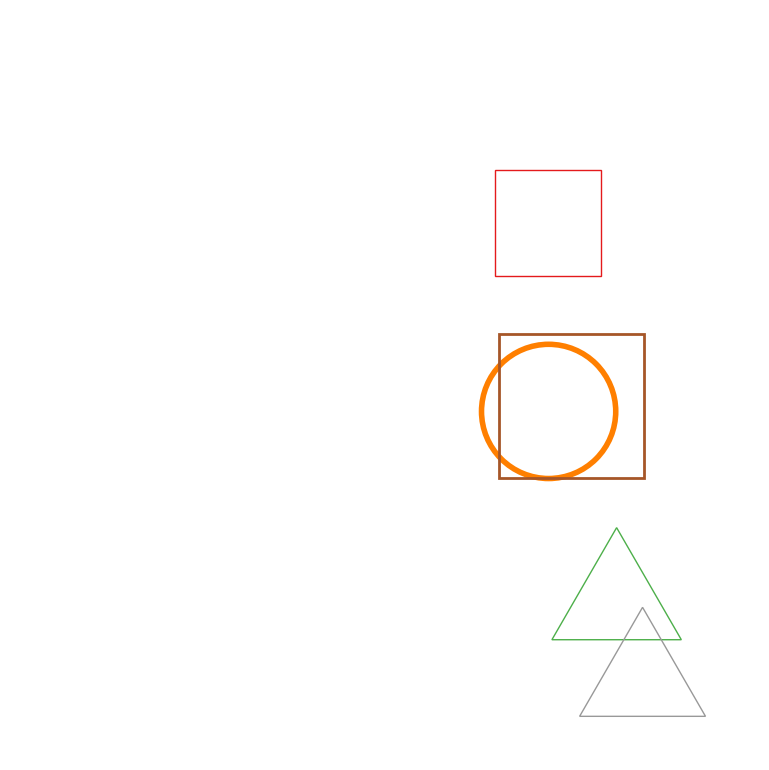[{"shape": "square", "thickness": 0.5, "radius": 0.34, "center": [0.711, 0.71]}, {"shape": "triangle", "thickness": 0.5, "radius": 0.49, "center": [0.801, 0.218]}, {"shape": "circle", "thickness": 2, "radius": 0.44, "center": [0.712, 0.466]}, {"shape": "square", "thickness": 1, "radius": 0.47, "center": [0.742, 0.473]}, {"shape": "triangle", "thickness": 0.5, "radius": 0.47, "center": [0.834, 0.117]}]